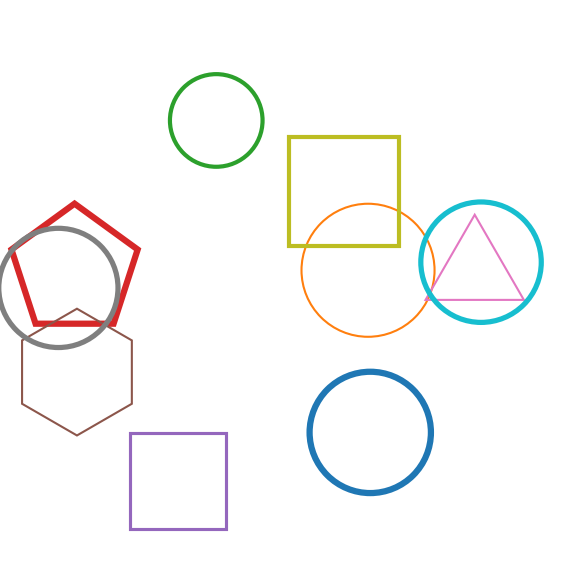[{"shape": "circle", "thickness": 3, "radius": 0.53, "center": [0.641, 0.25]}, {"shape": "circle", "thickness": 1, "radius": 0.58, "center": [0.637, 0.531]}, {"shape": "circle", "thickness": 2, "radius": 0.4, "center": [0.374, 0.791]}, {"shape": "pentagon", "thickness": 3, "radius": 0.57, "center": [0.129, 0.532]}, {"shape": "square", "thickness": 1.5, "radius": 0.41, "center": [0.308, 0.166]}, {"shape": "hexagon", "thickness": 1, "radius": 0.55, "center": [0.133, 0.355]}, {"shape": "triangle", "thickness": 1, "radius": 0.49, "center": [0.822, 0.529]}, {"shape": "circle", "thickness": 2.5, "radius": 0.52, "center": [0.101, 0.501]}, {"shape": "square", "thickness": 2, "radius": 0.47, "center": [0.595, 0.668]}, {"shape": "circle", "thickness": 2.5, "radius": 0.52, "center": [0.833, 0.545]}]